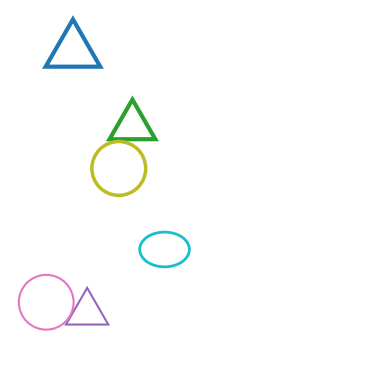[{"shape": "triangle", "thickness": 3, "radius": 0.41, "center": [0.189, 0.868]}, {"shape": "triangle", "thickness": 3, "radius": 0.34, "center": [0.344, 0.673]}, {"shape": "triangle", "thickness": 1.5, "radius": 0.32, "center": [0.226, 0.189]}, {"shape": "circle", "thickness": 1.5, "radius": 0.36, "center": [0.12, 0.215]}, {"shape": "circle", "thickness": 2.5, "radius": 0.35, "center": [0.309, 0.563]}, {"shape": "oval", "thickness": 2, "radius": 0.32, "center": [0.427, 0.352]}]